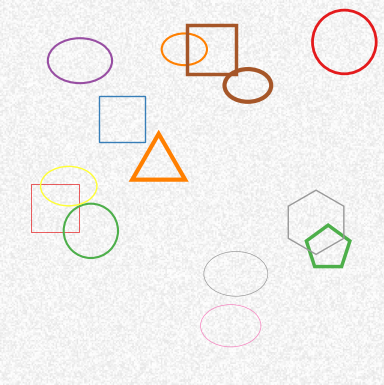[{"shape": "square", "thickness": 0.5, "radius": 0.31, "center": [0.143, 0.46]}, {"shape": "circle", "thickness": 2, "radius": 0.41, "center": [0.894, 0.891]}, {"shape": "square", "thickness": 1, "radius": 0.3, "center": [0.316, 0.692]}, {"shape": "pentagon", "thickness": 2.5, "radius": 0.3, "center": [0.852, 0.356]}, {"shape": "circle", "thickness": 1.5, "radius": 0.35, "center": [0.236, 0.4]}, {"shape": "oval", "thickness": 1.5, "radius": 0.42, "center": [0.208, 0.842]}, {"shape": "oval", "thickness": 1.5, "radius": 0.29, "center": [0.479, 0.872]}, {"shape": "triangle", "thickness": 3, "radius": 0.4, "center": [0.412, 0.573]}, {"shape": "oval", "thickness": 1, "radius": 0.37, "center": [0.179, 0.517]}, {"shape": "oval", "thickness": 3, "radius": 0.3, "center": [0.644, 0.778]}, {"shape": "square", "thickness": 2.5, "radius": 0.32, "center": [0.549, 0.871]}, {"shape": "oval", "thickness": 0.5, "radius": 0.39, "center": [0.599, 0.154]}, {"shape": "oval", "thickness": 0.5, "radius": 0.42, "center": [0.613, 0.289]}, {"shape": "hexagon", "thickness": 1, "radius": 0.42, "center": [0.821, 0.423]}]